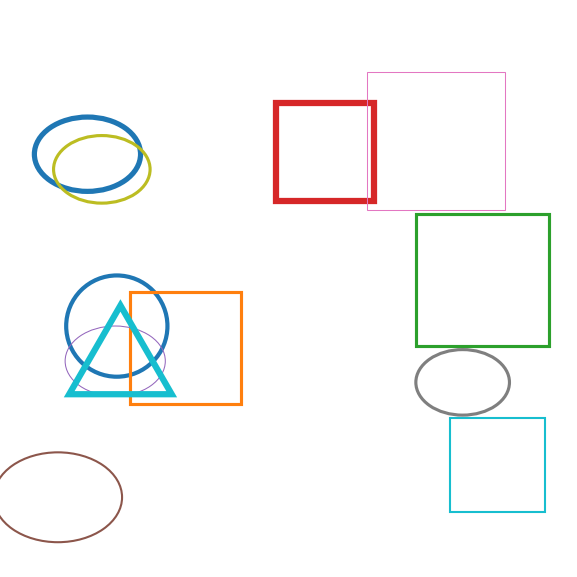[{"shape": "circle", "thickness": 2, "radius": 0.44, "center": [0.202, 0.434]}, {"shape": "oval", "thickness": 2.5, "radius": 0.46, "center": [0.151, 0.732]}, {"shape": "square", "thickness": 1.5, "radius": 0.48, "center": [0.321, 0.397]}, {"shape": "square", "thickness": 1.5, "radius": 0.57, "center": [0.836, 0.514]}, {"shape": "square", "thickness": 3, "radius": 0.42, "center": [0.562, 0.736]}, {"shape": "oval", "thickness": 0.5, "radius": 0.43, "center": [0.2, 0.374]}, {"shape": "oval", "thickness": 1, "radius": 0.56, "center": [0.1, 0.138]}, {"shape": "square", "thickness": 0.5, "radius": 0.6, "center": [0.755, 0.756]}, {"shape": "oval", "thickness": 1.5, "radius": 0.41, "center": [0.801, 0.337]}, {"shape": "oval", "thickness": 1.5, "radius": 0.42, "center": [0.176, 0.706]}, {"shape": "square", "thickness": 1, "radius": 0.41, "center": [0.862, 0.194]}, {"shape": "triangle", "thickness": 3, "radius": 0.51, "center": [0.209, 0.368]}]